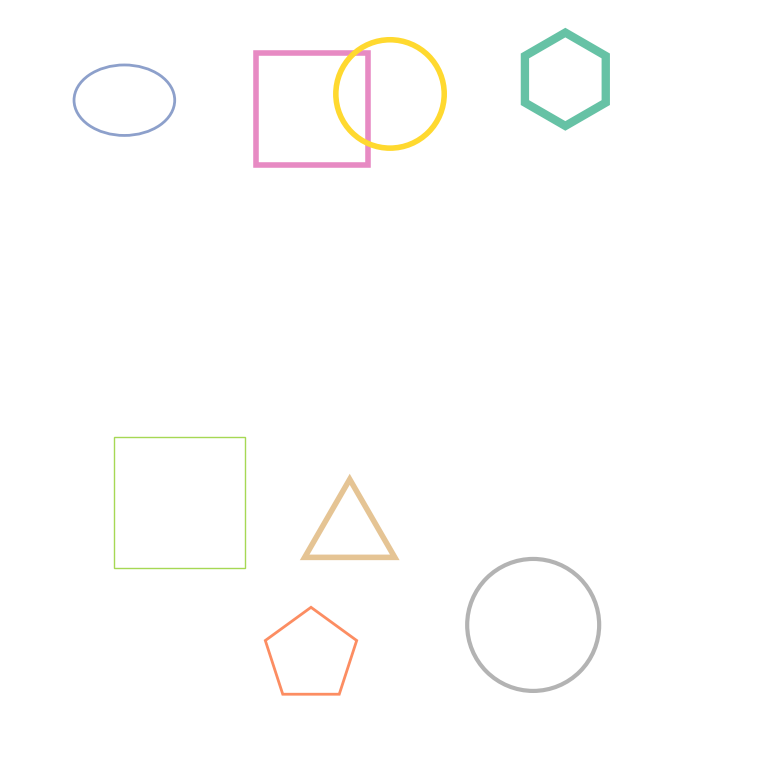[{"shape": "hexagon", "thickness": 3, "radius": 0.3, "center": [0.734, 0.897]}, {"shape": "pentagon", "thickness": 1, "radius": 0.31, "center": [0.404, 0.149]}, {"shape": "oval", "thickness": 1, "radius": 0.33, "center": [0.162, 0.87]}, {"shape": "square", "thickness": 2, "radius": 0.36, "center": [0.405, 0.858]}, {"shape": "square", "thickness": 0.5, "radius": 0.42, "center": [0.233, 0.347]}, {"shape": "circle", "thickness": 2, "radius": 0.35, "center": [0.507, 0.878]}, {"shape": "triangle", "thickness": 2, "radius": 0.34, "center": [0.454, 0.31]}, {"shape": "circle", "thickness": 1.5, "radius": 0.43, "center": [0.692, 0.188]}]